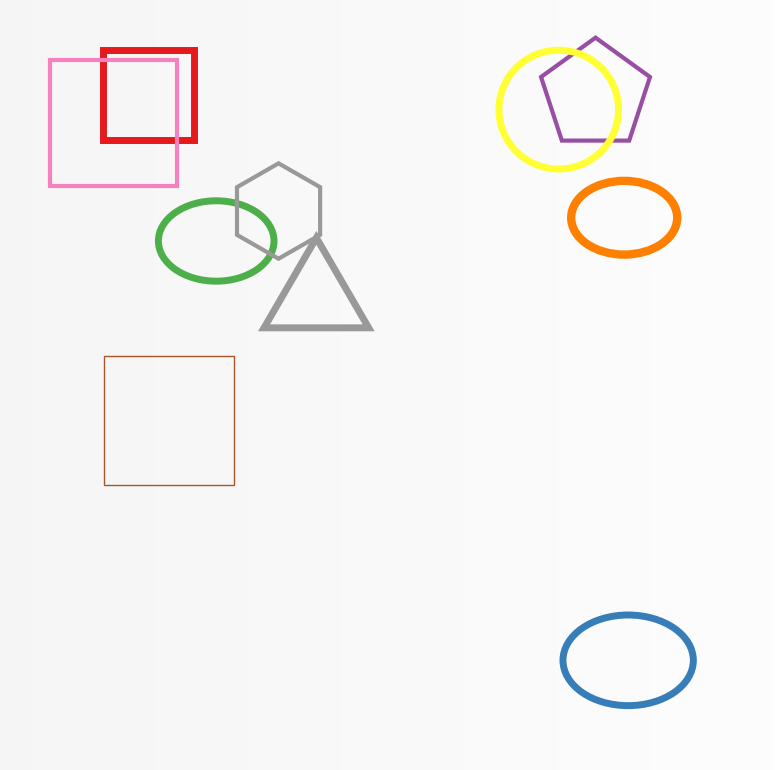[{"shape": "square", "thickness": 2.5, "radius": 0.29, "center": [0.191, 0.876]}, {"shape": "oval", "thickness": 2.5, "radius": 0.42, "center": [0.811, 0.142]}, {"shape": "oval", "thickness": 2.5, "radius": 0.37, "center": [0.279, 0.687]}, {"shape": "pentagon", "thickness": 1.5, "radius": 0.37, "center": [0.768, 0.877]}, {"shape": "oval", "thickness": 3, "radius": 0.34, "center": [0.805, 0.717]}, {"shape": "circle", "thickness": 2.5, "radius": 0.39, "center": [0.721, 0.858]}, {"shape": "square", "thickness": 0.5, "radius": 0.42, "center": [0.219, 0.454]}, {"shape": "square", "thickness": 1.5, "radius": 0.41, "center": [0.146, 0.84]}, {"shape": "triangle", "thickness": 2.5, "radius": 0.39, "center": [0.408, 0.613]}, {"shape": "hexagon", "thickness": 1.5, "radius": 0.31, "center": [0.359, 0.726]}]